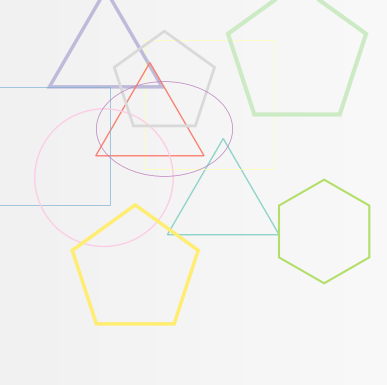[{"shape": "triangle", "thickness": 1, "radius": 0.83, "center": [0.576, 0.474]}, {"shape": "square", "thickness": 0.5, "radius": 0.84, "center": [0.541, 0.729]}, {"shape": "triangle", "thickness": 2.5, "radius": 0.84, "center": [0.273, 0.858]}, {"shape": "triangle", "thickness": 1, "radius": 0.81, "center": [0.387, 0.676]}, {"shape": "square", "thickness": 0.5, "radius": 0.76, "center": [0.131, 0.621]}, {"shape": "hexagon", "thickness": 1.5, "radius": 0.67, "center": [0.837, 0.399]}, {"shape": "circle", "thickness": 1, "radius": 0.89, "center": [0.268, 0.538]}, {"shape": "pentagon", "thickness": 2, "radius": 0.68, "center": [0.424, 0.783]}, {"shape": "oval", "thickness": 0.5, "radius": 0.88, "center": [0.425, 0.665]}, {"shape": "pentagon", "thickness": 3, "radius": 0.94, "center": [0.767, 0.854]}, {"shape": "pentagon", "thickness": 2.5, "radius": 0.85, "center": [0.349, 0.297]}]